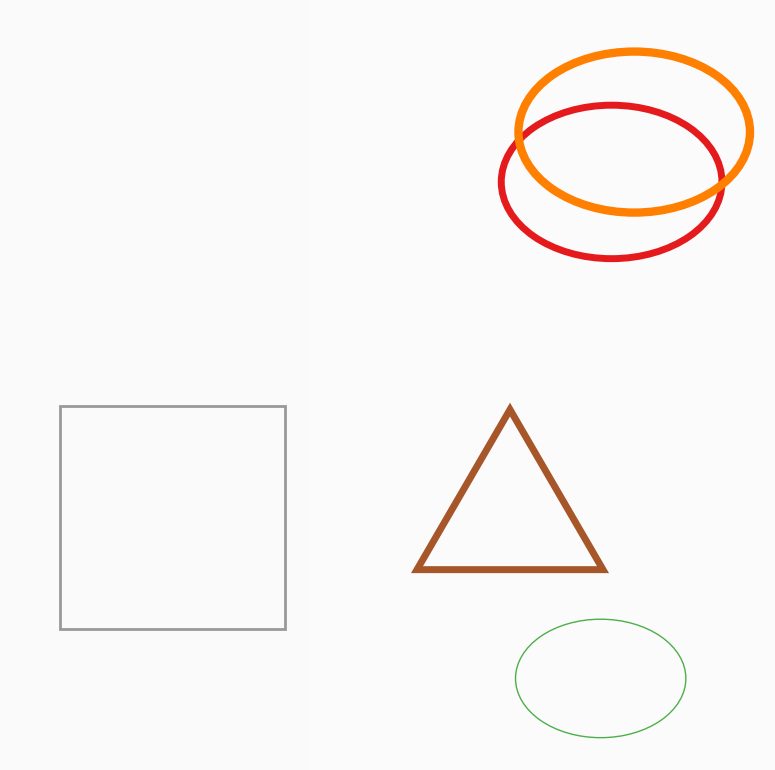[{"shape": "oval", "thickness": 2.5, "radius": 0.71, "center": [0.789, 0.764]}, {"shape": "oval", "thickness": 0.5, "radius": 0.55, "center": [0.775, 0.119]}, {"shape": "oval", "thickness": 3, "radius": 0.75, "center": [0.818, 0.828]}, {"shape": "triangle", "thickness": 2.5, "radius": 0.69, "center": [0.658, 0.329]}, {"shape": "square", "thickness": 1, "radius": 0.72, "center": [0.222, 0.328]}]